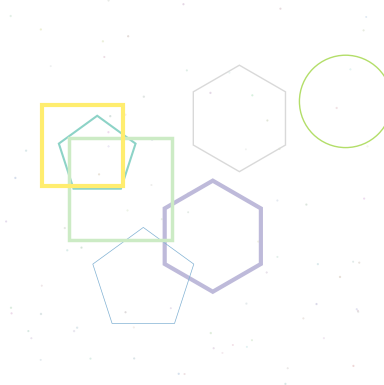[{"shape": "pentagon", "thickness": 1.5, "radius": 0.52, "center": [0.252, 0.595]}, {"shape": "hexagon", "thickness": 3, "radius": 0.72, "center": [0.553, 0.387]}, {"shape": "pentagon", "thickness": 0.5, "radius": 0.69, "center": [0.372, 0.271]}, {"shape": "circle", "thickness": 1, "radius": 0.6, "center": [0.898, 0.737]}, {"shape": "hexagon", "thickness": 1, "radius": 0.69, "center": [0.622, 0.692]}, {"shape": "square", "thickness": 2.5, "radius": 0.66, "center": [0.313, 0.509]}, {"shape": "square", "thickness": 3, "radius": 0.52, "center": [0.214, 0.623]}]